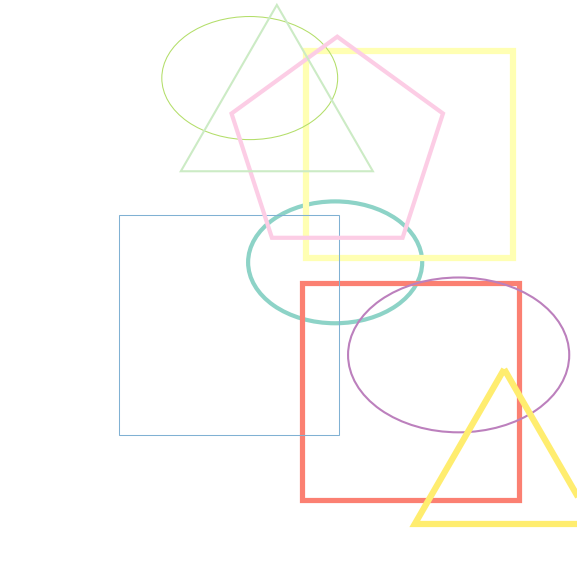[{"shape": "oval", "thickness": 2, "radius": 0.75, "center": [0.58, 0.545]}, {"shape": "square", "thickness": 3, "radius": 0.89, "center": [0.709, 0.731]}, {"shape": "square", "thickness": 2.5, "radius": 0.94, "center": [0.711, 0.321]}, {"shape": "square", "thickness": 0.5, "radius": 0.95, "center": [0.396, 0.436]}, {"shape": "oval", "thickness": 0.5, "radius": 0.76, "center": [0.432, 0.864]}, {"shape": "pentagon", "thickness": 2, "radius": 0.96, "center": [0.584, 0.743]}, {"shape": "oval", "thickness": 1, "radius": 0.96, "center": [0.794, 0.385]}, {"shape": "triangle", "thickness": 1, "radius": 0.96, "center": [0.479, 0.799]}, {"shape": "triangle", "thickness": 3, "radius": 0.89, "center": [0.873, 0.181]}]